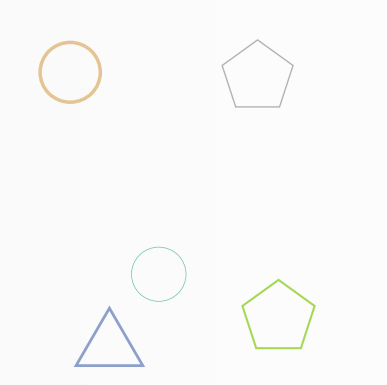[{"shape": "circle", "thickness": 0.5, "radius": 0.35, "center": [0.41, 0.288]}, {"shape": "triangle", "thickness": 2, "radius": 0.5, "center": [0.282, 0.1]}, {"shape": "pentagon", "thickness": 1.5, "radius": 0.49, "center": [0.719, 0.175]}, {"shape": "circle", "thickness": 2.5, "radius": 0.39, "center": [0.181, 0.812]}, {"shape": "pentagon", "thickness": 1, "radius": 0.48, "center": [0.665, 0.8]}]